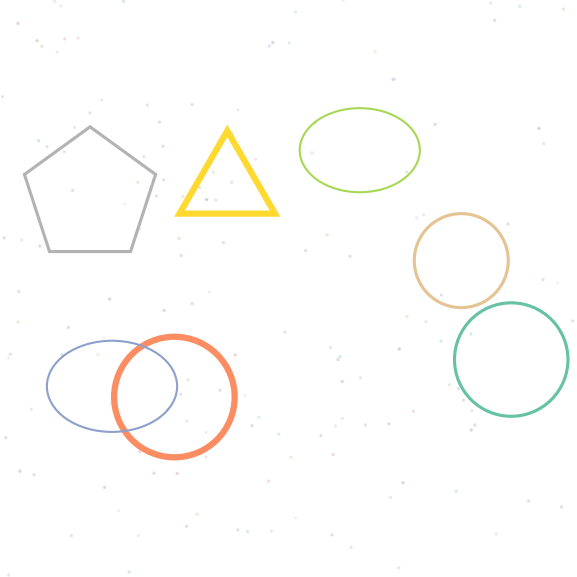[{"shape": "circle", "thickness": 1.5, "radius": 0.49, "center": [0.885, 0.377]}, {"shape": "circle", "thickness": 3, "radius": 0.52, "center": [0.302, 0.312]}, {"shape": "oval", "thickness": 1, "radius": 0.56, "center": [0.194, 0.33]}, {"shape": "oval", "thickness": 1, "radius": 0.52, "center": [0.623, 0.739]}, {"shape": "triangle", "thickness": 3, "radius": 0.48, "center": [0.394, 0.677]}, {"shape": "circle", "thickness": 1.5, "radius": 0.41, "center": [0.799, 0.548]}, {"shape": "pentagon", "thickness": 1.5, "radius": 0.6, "center": [0.156, 0.66]}]